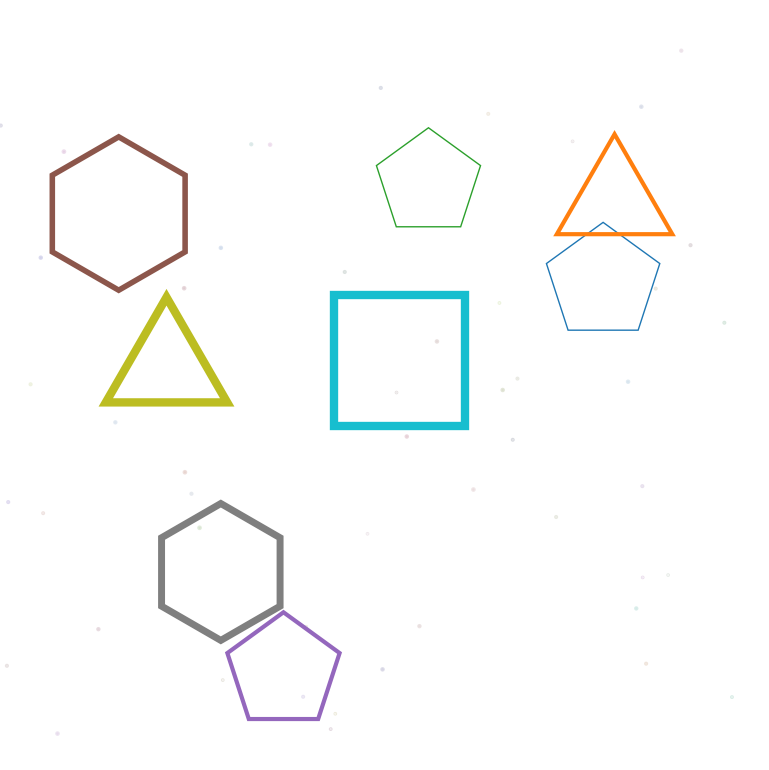[{"shape": "pentagon", "thickness": 0.5, "radius": 0.39, "center": [0.783, 0.634]}, {"shape": "triangle", "thickness": 1.5, "radius": 0.43, "center": [0.798, 0.739]}, {"shape": "pentagon", "thickness": 0.5, "radius": 0.36, "center": [0.556, 0.763]}, {"shape": "pentagon", "thickness": 1.5, "radius": 0.38, "center": [0.368, 0.128]}, {"shape": "hexagon", "thickness": 2, "radius": 0.5, "center": [0.154, 0.723]}, {"shape": "hexagon", "thickness": 2.5, "radius": 0.44, "center": [0.287, 0.257]}, {"shape": "triangle", "thickness": 3, "radius": 0.46, "center": [0.216, 0.523]}, {"shape": "square", "thickness": 3, "radius": 0.42, "center": [0.519, 0.531]}]